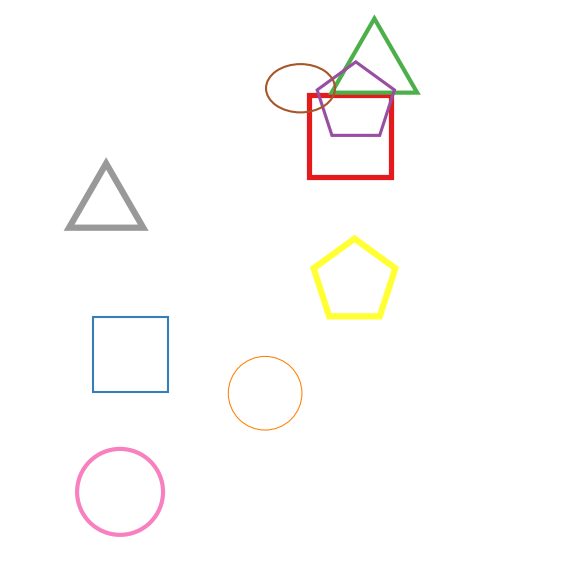[{"shape": "square", "thickness": 2.5, "radius": 0.36, "center": [0.606, 0.764]}, {"shape": "square", "thickness": 1, "radius": 0.32, "center": [0.226, 0.385]}, {"shape": "triangle", "thickness": 2, "radius": 0.43, "center": [0.648, 0.881]}, {"shape": "pentagon", "thickness": 1.5, "radius": 0.35, "center": [0.616, 0.822]}, {"shape": "circle", "thickness": 0.5, "radius": 0.32, "center": [0.459, 0.318]}, {"shape": "pentagon", "thickness": 3, "radius": 0.37, "center": [0.614, 0.512]}, {"shape": "oval", "thickness": 1, "radius": 0.3, "center": [0.52, 0.846]}, {"shape": "circle", "thickness": 2, "radius": 0.37, "center": [0.208, 0.147]}, {"shape": "triangle", "thickness": 3, "radius": 0.37, "center": [0.184, 0.642]}]